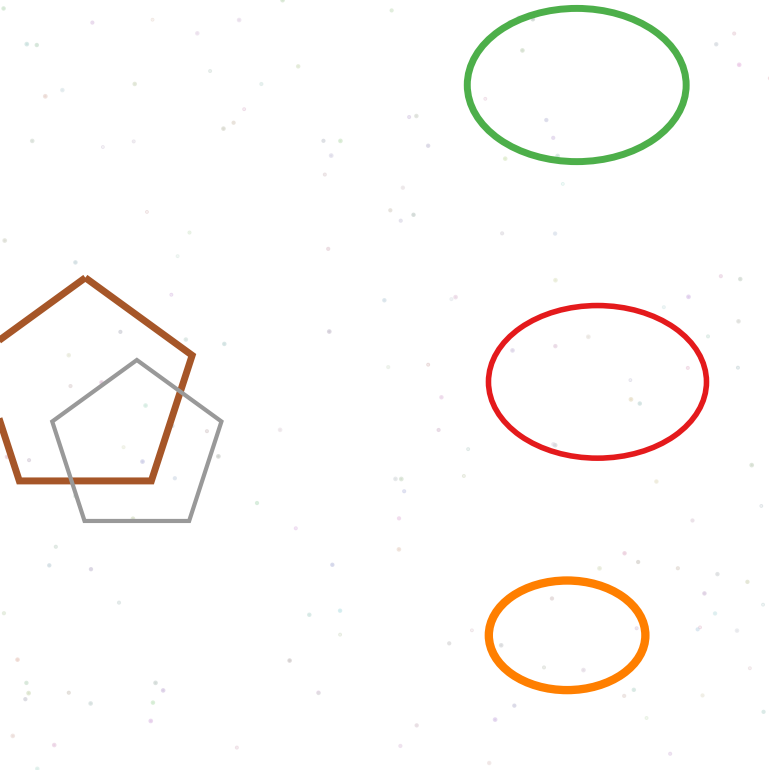[{"shape": "oval", "thickness": 2, "radius": 0.71, "center": [0.776, 0.504]}, {"shape": "oval", "thickness": 2.5, "radius": 0.71, "center": [0.749, 0.89]}, {"shape": "oval", "thickness": 3, "radius": 0.51, "center": [0.737, 0.175]}, {"shape": "pentagon", "thickness": 2.5, "radius": 0.73, "center": [0.111, 0.493]}, {"shape": "pentagon", "thickness": 1.5, "radius": 0.58, "center": [0.178, 0.417]}]